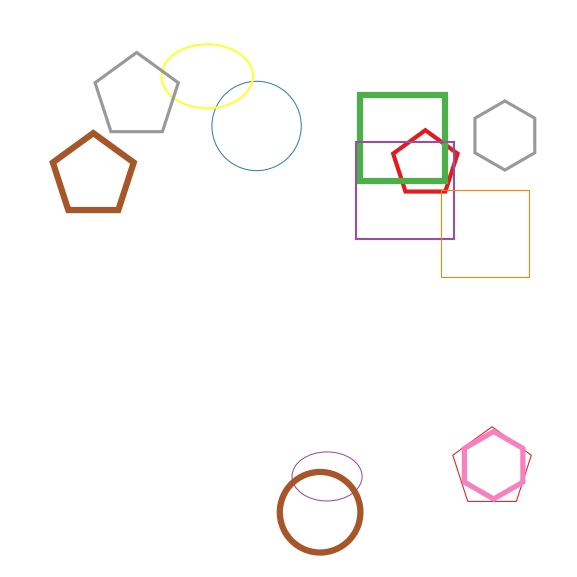[{"shape": "pentagon", "thickness": 0.5, "radius": 0.36, "center": [0.852, 0.189]}, {"shape": "pentagon", "thickness": 2, "radius": 0.29, "center": [0.737, 0.715]}, {"shape": "circle", "thickness": 0.5, "radius": 0.39, "center": [0.444, 0.781]}, {"shape": "square", "thickness": 3, "radius": 0.37, "center": [0.697, 0.76]}, {"shape": "square", "thickness": 1, "radius": 0.42, "center": [0.701, 0.67]}, {"shape": "oval", "thickness": 0.5, "radius": 0.3, "center": [0.566, 0.174]}, {"shape": "square", "thickness": 0.5, "radius": 0.38, "center": [0.84, 0.595]}, {"shape": "oval", "thickness": 1, "radius": 0.4, "center": [0.359, 0.867]}, {"shape": "circle", "thickness": 3, "radius": 0.35, "center": [0.554, 0.112]}, {"shape": "pentagon", "thickness": 3, "radius": 0.37, "center": [0.162, 0.695]}, {"shape": "hexagon", "thickness": 2.5, "radius": 0.29, "center": [0.855, 0.194]}, {"shape": "hexagon", "thickness": 1.5, "radius": 0.3, "center": [0.874, 0.764]}, {"shape": "pentagon", "thickness": 1.5, "radius": 0.38, "center": [0.237, 0.832]}]